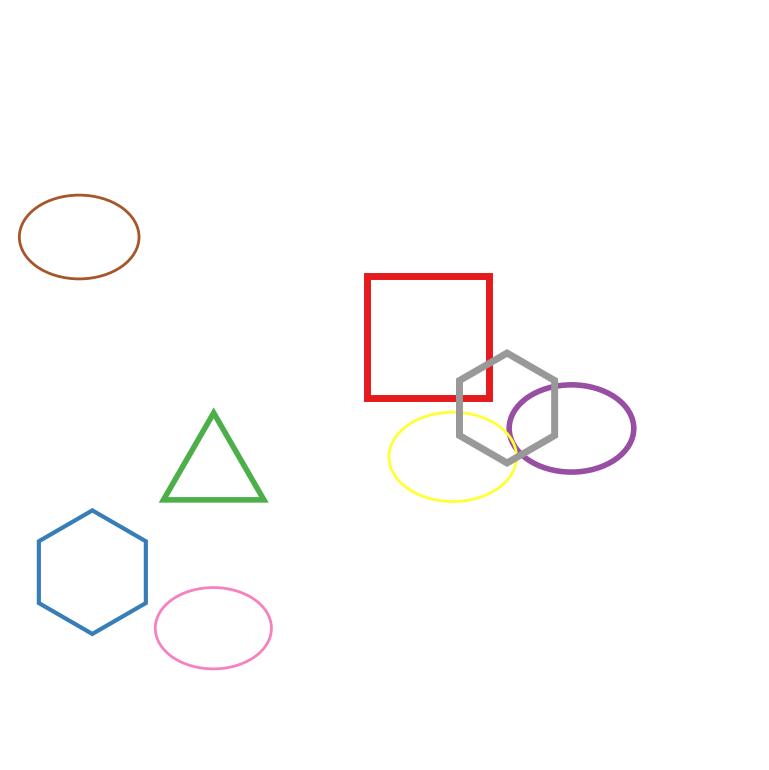[{"shape": "square", "thickness": 2.5, "radius": 0.4, "center": [0.556, 0.562]}, {"shape": "hexagon", "thickness": 1.5, "radius": 0.4, "center": [0.12, 0.257]}, {"shape": "triangle", "thickness": 2, "radius": 0.38, "center": [0.278, 0.388]}, {"shape": "oval", "thickness": 2, "radius": 0.4, "center": [0.742, 0.444]}, {"shape": "oval", "thickness": 1, "radius": 0.41, "center": [0.588, 0.407]}, {"shape": "oval", "thickness": 1, "radius": 0.39, "center": [0.103, 0.692]}, {"shape": "oval", "thickness": 1, "radius": 0.38, "center": [0.277, 0.184]}, {"shape": "hexagon", "thickness": 2.5, "radius": 0.36, "center": [0.659, 0.47]}]